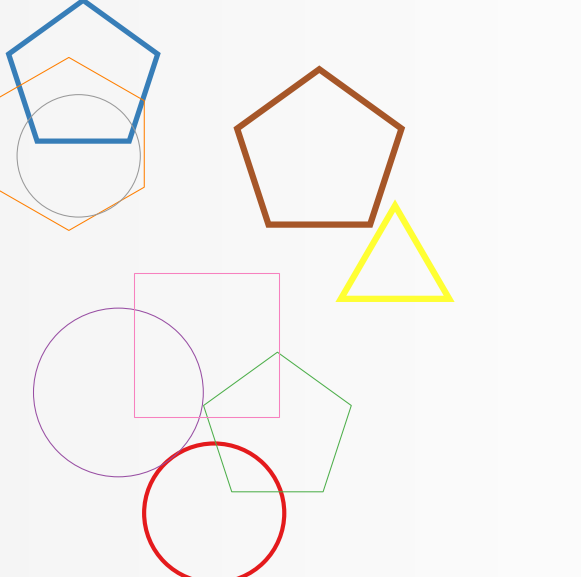[{"shape": "circle", "thickness": 2, "radius": 0.6, "center": [0.369, 0.111]}, {"shape": "pentagon", "thickness": 2.5, "radius": 0.67, "center": [0.143, 0.864]}, {"shape": "pentagon", "thickness": 0.5, "radius": 0.67, "center": [0.477, 0.256]}, {"shape": "circle", "thickness": 0.5, "radius": 0.73, "center": [0.204, 0.32]}, {"shape": "hexagon", "thickness": 0.5, "radius": 0.75, "center": [0.118, 0.75]}, {"shape": "triangle", "thickness": 3, "radius": 0.54, "center": [0.68, 0.535]}, {"shape": "pentagon", "thickness": 3, "radius": 0.74, "center": [0.549, 0.731]}, {"shape": "square", "thickness": 0.5, "radius": 0.62, "center": [0.355, 0.402]}, {"shape": "circle", "thickness": 0.5, "radius": 0.53, "center": [0.135, 0.729]}]